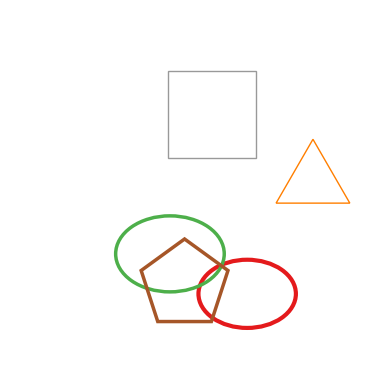[{"shape": "oval", "thickness": 3, "radius": 0.63, "center": [0.642, 0.237]}, {"shape": "oval", "thickness": 2.5, "radius": 0.71, "center": [0.441, 0.341]}, {"shape": "triangle", "thickness": 1, "radius": 0.55, "center": [0.813, 0.528]}, {"shape": "pentagon", "thickness": 2.5, "radius": 0.59, "center": [0.479, 0.261]}, {"shape": "square", "thickness": 1, "radius": 0.57, "center": [0.55, 0.702]}]